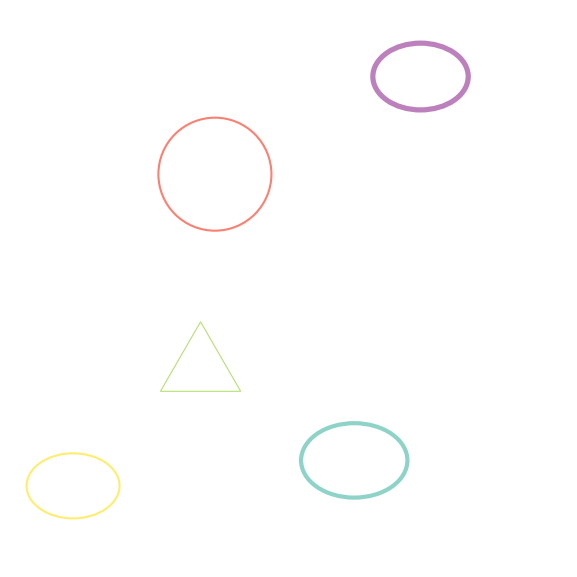[{"shape": "oval", "thickness": 2, "radius": 0.46, "center": [0.613, 0.202]}, {"shape": "circle", "thickness": 1, "radius": 0.49, "center": [0.372, 0.698]}, {"shape": "triangle", "thickness": 0.5, "radius": 0.4, "center": [0.347, 0.362]}, {"shape": "oval", "thickness": 2.5, "radius": 0.41, "center": [0.728, 0.867]}, {"shape": "oval", "thickness": 1, "radius": 0.4, "center": [0.127, 0.158]}]